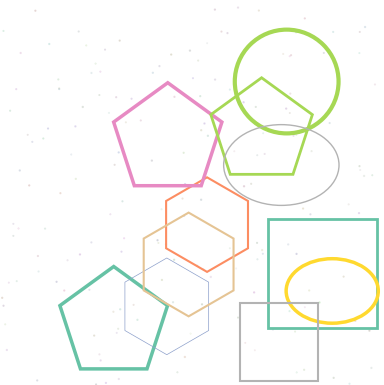[{"shape": "pentagon", "thickness": 2.5, "radius": 0.73, "center": [0.295, 0.161]}, {"shape": "square", "thickness": 2, "radius": 0.7, "center": [0.838, 0.289]}, {"shape": "hexagon", "thickness": 1.5, "radius": 0.61, "center": [0.538, 0.417]}, {"shape": "hexagon", "thickness": 0.5, "radius": 0.63, "center": [0.433, 0.204]}, {"shape": "pentagon", "thickness": 2.5, "radius": 0.74, "center": [0.436, 0.637]}, {"shape": "pentagon", "thickness": 2, "radius": 0.69, "center": [0.679, 0.659]}, {"shape": "circle", "thickness": 3, "radius": 0.67, "center": [0.745, 0.788]}, {"shape": "oval", "thickness": 2.5, "radius": 0.6, "center": [0.863, 0.244]}, {"shape": "hexagon", "thickness": 1.5, "radius": 0.67, "center": [0.49, 0.313]}, {"shape": "square", "thickness": 1.5, "radius": 0.51, "center": [0.724, 0.111]}, {"shape": "oval", "thickness": 1, "radius": 0.75, "center": [0.731, 0.571]}]